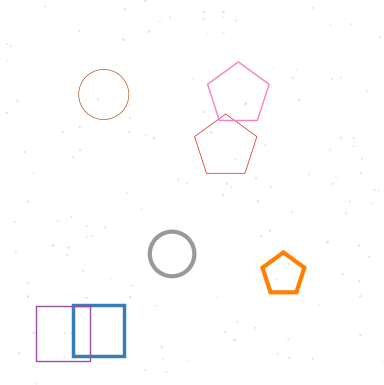[{"shape": "pentagon", "thickness": 0.5, "radius": 0.43, "center": [0.586, 0.619]}, {"shape": "square", "thickness": 2.5, "radius": 0.33, "center": [0.255, 0.141]}, {"shape": "square", "thickness": 1, "radius": 0.35, "center": [0.163, 0.134]}, {"shape": "pentagon", "thickness": 3, "radius": 0.29, "center": [0.736, 0.287]}, {"shape": "circle", "thickness": 0.5, "radius": 0.33, "center": [0.27, 0.755]}, {"shape": "pentagon", "thickness": 1, "radius": 0.42, "center": [0.619, 0.755]}, {"shape": "circle", "thickness": 3, "radius": 0.29, "center": [0.447, 0.34]}]